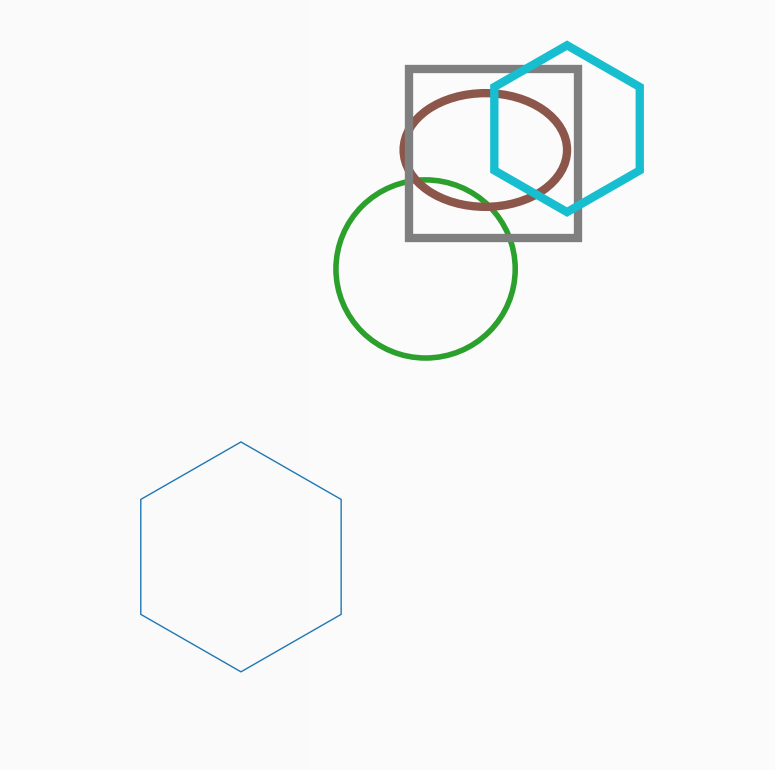[{"shape": "hexagon", "thickness": 0.5, "radius": 0.75, "center": [0.311, 0.277]}, {"shape": "circle", "thickness": 2, "radius": 0.58, "center": [0.549, 0.651]}, {"shape": "oval", "thickness": 3, "radius": 0.53, "center": [0.626, 0.805]}, {"shape": "square", "thickness": 3, "radius": 0.55, "center": [0.637, 0.8]}, {"shape": "hexagon", "thickness": 3, "radius": 0.54, "center": [0.732, 0.833]}]